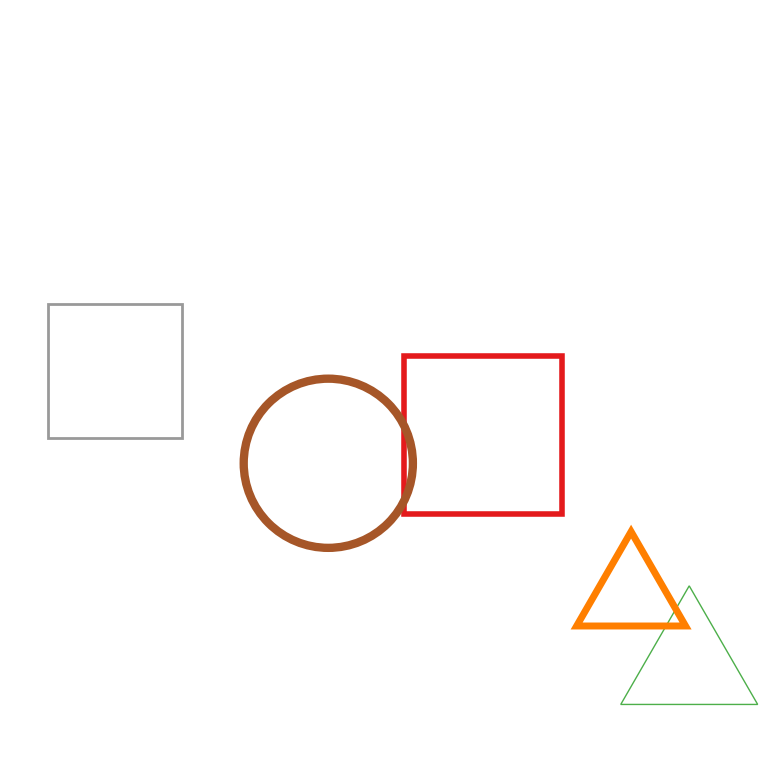[{"shape": "square", "thickness": 2, "radius": 0.51, "center": [0.627, 0.435]}, {"shape": "triangle", "thickness": 0.5, "radius": 0.51, "center": [0.895, 0.136]}, {"shape": "triangle", "thickness": 2.5, "radius": 0.41, "center": [0.82, 0.228]}, {"shape": "circle", "thickness": 3, "radius": 0.55, "center": [0.426, 0.398]}, {"shape": "square", "thickness": 1, "radius": 0.43, "center": [0.15, 0.518]}]